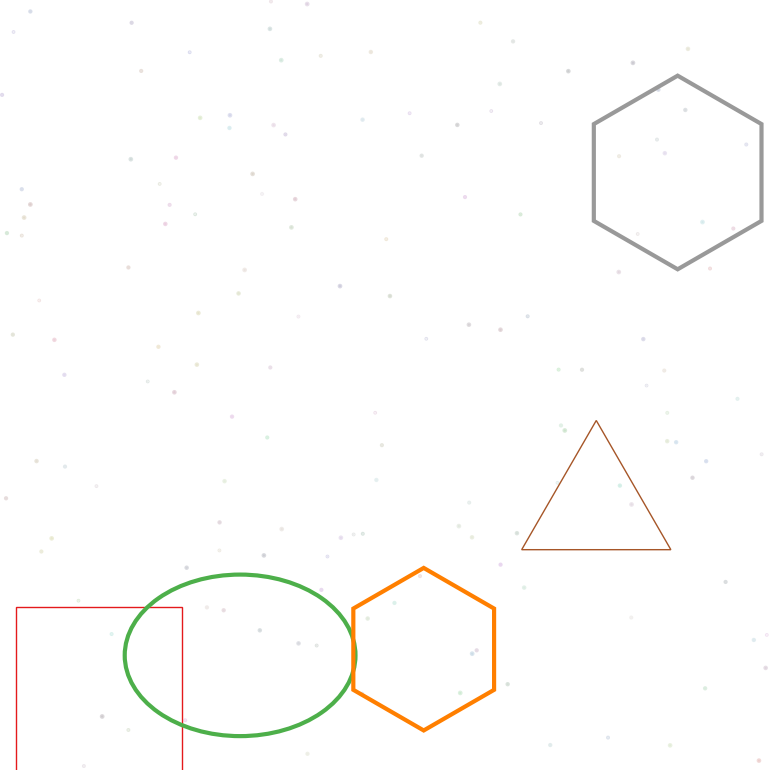[{"shape": "square", "thickness": 0.5, "radius": 0.54, "center": [0.128, 0.104]}, {"shape": "oval", "thickness": 1.5, "radius": 0.75, "center": [0.312, 0.149]}, {"shape": "hexagon", "thickness": 1.5, "radius": 0.53, "center": [0.55, 0.157]}, {"shape": "triangle", "thickness": 0.5, "radius": 0.56, "center": [0.774, 0.342]}, {"shape": "hexagon", "thickness": 1.5, "radius": 0.63, "center": [0.88, 0.776]}]